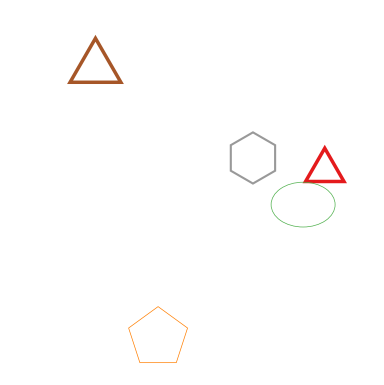[{"shape": "triangle", "thickness": 2.5, "radius": 0.29, "center": [0.844, 0.557]}, {"shape": "oval", "thickness": 0.5, "radius": 0.42, "center": [0.787, 0.469]}, {"shape": "pentagon", "thickness": 0.5, "radius": 0.4, "center": [0.411, 0.123]}, {"shape": "triangle", "thickness": 2.5, "radius": 0.38, "center": [0.248, 0.824]}, {"shape": "hexagon", "thickness": 1.5, "radius": 0.33, "center": [0.657, 0.59]}]